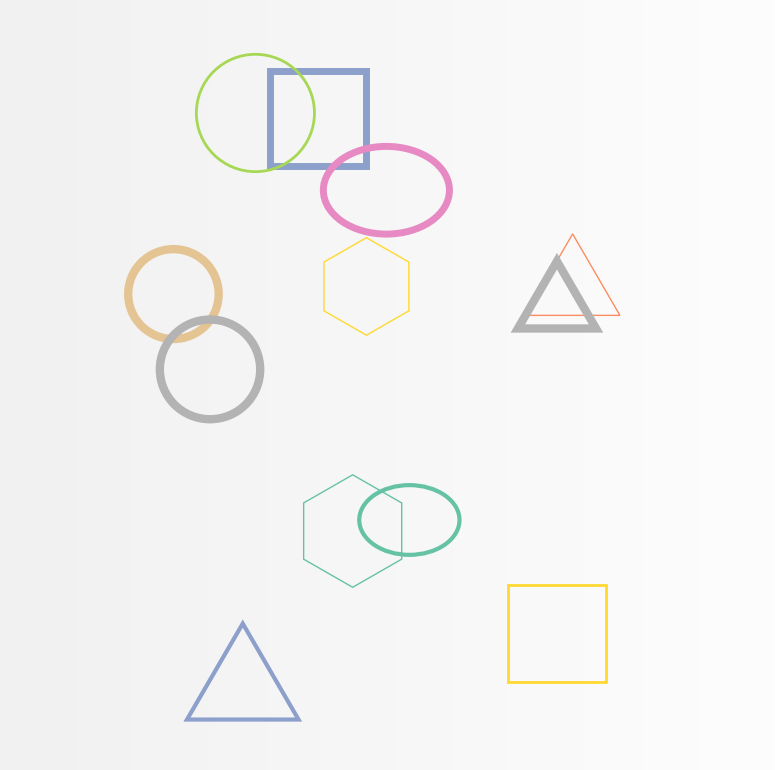[{"shape": "oval", "thickness": 1.5, "radius": 0.32, "center": [0.528, 0.325]}, {"shape": "hexagon", "thickness": 0.5, "radius": 0.37, "center": [0.455, 0.31]}, {"shape": "triangle", "thickness": 0.5, "radius": 0.35, "center": [0.739, 0.626]}, {"shape": "triangle", "thickness": 1.5, "radius": 0.42, "center": [0.313, 0.107]}, {"shape": "square", "thickness": 2.5, "radius": 0.31, "center": [0.41, 0.846]}, {"shape": "oval", "thickness": 2.5, "radius": 0.41, "center": [0.499, 0.753]}, {"shape": "circle", "thickness": 1, "radius": 0.38, "center": [0.33, 0.853]}, {"shape": "hexagon", "thickness": 0.5, "radius": 0.32, "center": [0.473, 0.628]}, {"shape": "square", "thickness": 1, "radius": 0.31, "center": [0.719, 0.178]}, {"shape": "circle", "thickness": 3, "radius": 0.29, "center": [0.224, 0.618]}, {"shape": "triangle", "thickness": 3, "radius": 0.29, "center": [0.719, 0.603]}, {"shape": "circle", "thickness": 3, "radius": 0.32, "center": [0.271, 0.52]}]